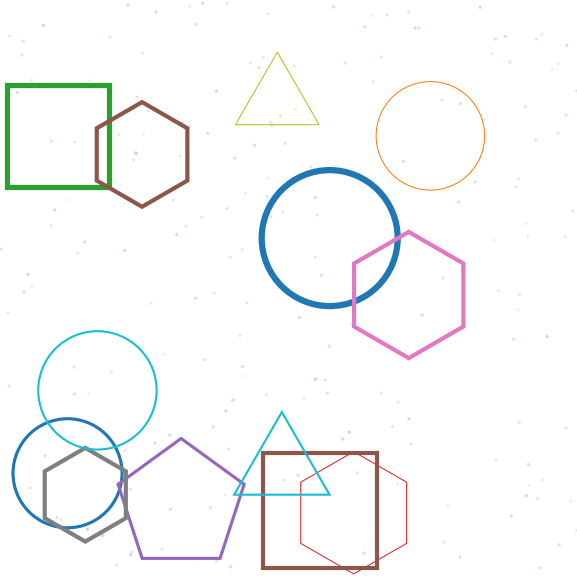[{"shape": "circle", "thickness": 3, "radius": 0.59, "center": [0.571, 0.587]}, {"shape": "circle", "thickness": 1.5, "radius": 0.47, "center": [0.117, 0.18]}, {"shape": "circle", "thickness": 0.5, "radius": 0.47, "center": [0.745, 0.764]}, {"shape": "square", "thickness": 2.5, "radius": 0.44, "center": [0.101, 0.763]}, {"shape": "hexagon", "thickness": 0.5, "radius": 0.53, "center": [0.612, 0.111]}, {"shape": "pentagon", "thickness": 1.5, "radius": 0.57, "center": [0.314, 0.125]}, {"shape": "hexagon", "thickness": 2, "radius": 0.45, "center": [0.246, 0.732]}, {"shape": "square", "thickness": 2, "radius": 0.5, "center": [0.554, 0.116]}, {"shape": "hexagon", "thickness": 2, "radius": 0.55, "center": [0.708, 0.488]}, {"shape": "hexagon", "thickness": 2, "radius": 0.41, "center": [0.148, 0.142]}, {"shape": "triangle", "thickness": 0.5, "radius": 0.42, "center": [0.48, 0.825]}, {"shape": "circle", "thickness": 1, "radius": 0.51, "center": [0.169, 0.323]}, {"shape": "triangle", "thickness": 1, "radius": 0.48, "center": [0.488, 0.19]}]